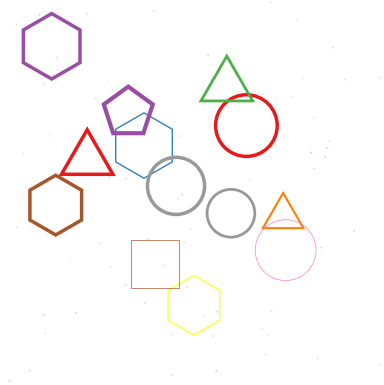[{"shape": "triangle", "thickness": 2.5, "radius": 0.39, "center": [0.226, 0.586]}, {"shape": "circle", "thickness": 2.5, "radius": 0.4, "center": [0.64, 0.674]}, {"shape": "hexagon", "thickness": 1, "radius": 0.42, "center": [0.374, 0.622]}, {"shape": "triangle", "thickness": 2, "radius": 0.39, "center": [0.589, 0.777]}, {"shape": "hexagon", "thickness": 2.5, "radius": 0.42, "center": [0.134, 0.88]}, {"shape": "pentagon", "thickness": 3, "radius": 0.33, "center": [0.333, 0.708]}, {"shape": "triangle", "thickness": 1.5, "radius": 0.3, "center": [0.735, 0.438]}, {"shape": "hexagon", "thickness": 1, "radius": 0.39, "center": [0.504, 0.207]}, {"shape": "hexagon", "thickness": 2.5, "radius": 0.39, "center": [0.145, 0.467]}, {"shape": "square", "thickness": 0.5, "radius": 0.31, "center": [0.402, 0.313]}, {"shape": "circle", "thickness": 0.5, "radius": 0.4, "center": [0.742, 0.35]}, {"shape": "circle", "thickness": 2, "radius": 0.31, "center": [0.6, 0.446]}, {"shape": "circle", "thickness": 2.5, "radius": 0.37, "center": [0.457, 0.517]}]